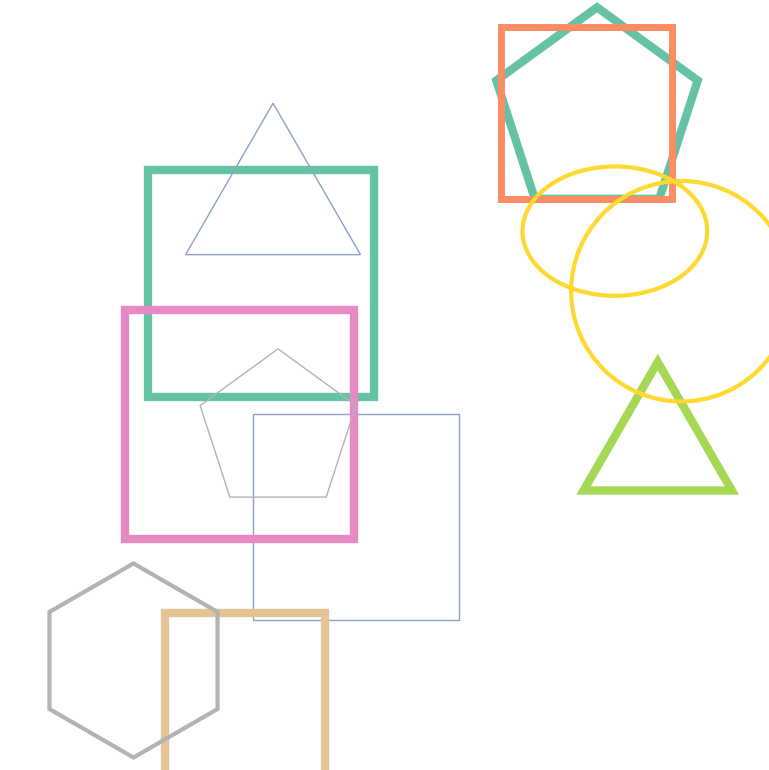[{"shape": "square", "thickness": 3, "radius": 0.73, "center": [0.339, 0.632]}, {"shape": "pentagon", "thickness": 3, "radius": 0.69, "center": [0.775, 0.853]}, {"shape": "square", "thickness": 2.5, "radius": 0.56, "center": [0.762, 0.853]}, {"shape": "triangle", "thickness": 0.5, "radius": 0.66, "center": [0.355, 0.735]}, {"shape": "square", "thickness": 0.5, "radius": 0.67, "center": [0.462, 0.329]}, {"shape": "square", "thickness": 3, "radius": 0.74, "center": [0.311, 0.449]}, {"shape": "triangle", "thickness": 3, "radius": 0.56, "center": [0.854, 0.419]}, {"shape": "circle", "thickness": 1.5, "radius": 0.72, "center": [0.885, 0.622]}, {"shape": "oval", "thickness": 1.5, "radius": 0.6, "center": [0.799, 0.7]}, {"shape": "square", "thickness": 3, "radius": 0.52, "center": [0.319, 0.1]}, {"shape": "hexagon", "thickness": 1.5, "radius": 0.63, "center": [0.173, 0.142]}, {"shape": "pentagon", "thickness": 0.5, "radius": 0.53, "center": [0.361, 0.441]}]